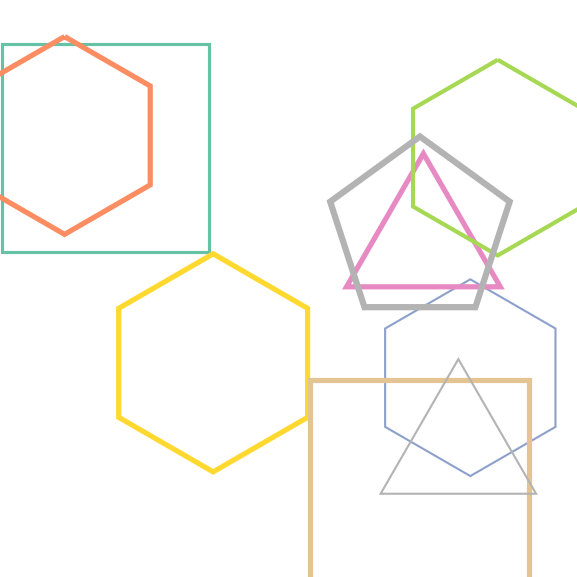[{"shape": "square", "thickness": 1.5, "radius": 0.9, "center": [0.182, 0.743]}, {"shape": "hexagon", "thickness": 2.5, "radius": 0.86, "center": [0.112, 0.765]}, {"shape": "hexagon", "thickness": 1, "radius": 0.85, "center": [0.814, 0.345]}, {"shape": "triangle", "thickness": 2.5, "radius": 0.77, "center": [0.733, 0.579]}, {"shape": "hexagon", "thickness": 2, "radius": 0.85, "center": [0.862, 0.726]}, {"shape": "hexagon", "thickness": 2.5, "radius": 0.94, "center": [0.369, 0.371]}, {"shape": "square", "thickness": 2.5, "radius": 0.95, "center": [0.726, 0.151]}, {"shape": "pentagon", "thickness": 3, "radius": 0.82, "center": [0.727, 0.599]}, {"shape": "triangle", "thickness": 1, "radius": 0.78, "center": [0.794, 0.222]}]